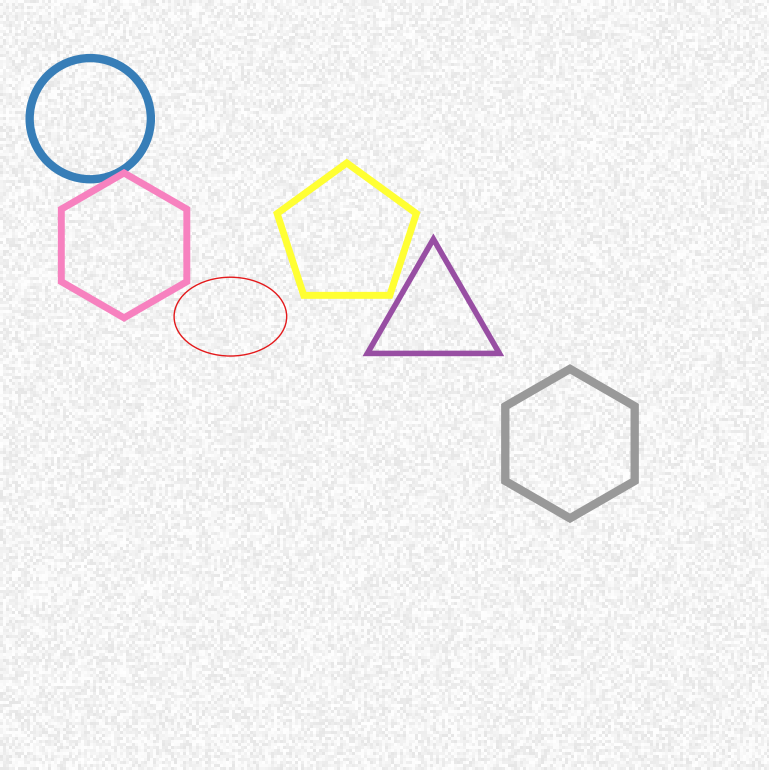[{"shape": "oval", "thickness": 0.5, "radius": 0.37, "center": [0.299, 0.589]}, {"shape": "circle", "thickness": 3, "radius": 0.39, "center": [0.117, 0.846]}, {"shape": "triangle", "thickness": 2, "radius": 0.5, "center": [0.563, 0.591]}, {"shape": "pentagon", "thickness": 2.5, "radius": 0.48, "center": [0.45, 0.693]}, {"shape": "hexagon", "thickness": 2.5, "radius": 0.47, "center": [0.161, 0.681]}, {"shape": "hexagon", "thickness": 3, "radius": 0.49, "center": [0.74, 0.424]}]